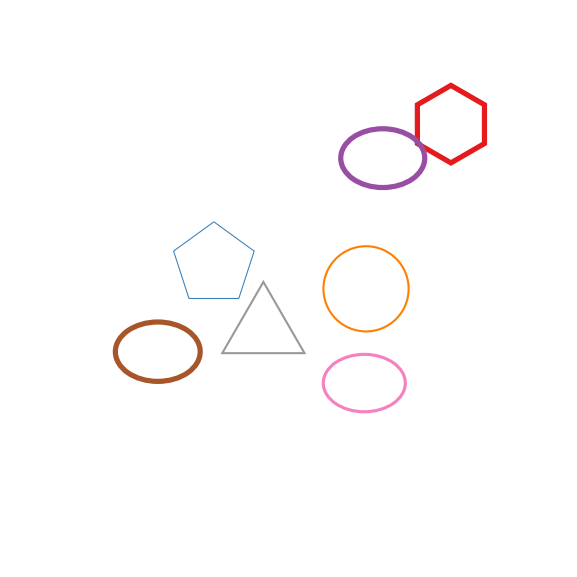[{"shape": "hexagon", "thickness": 2.5, "radius": 0.34, "center": [0.781, 0.784]}, {"shape": "pentagon", "thickness": 0.5, "radius": 0.37, "center": [0.37, 0.542]}, {"shape": "oval", "thickness": 2.5, "radius": 0.36, "center": [0.663, 0.725]}, {"shape": "circle", "thickness": 1, "radius": 0.37, "center": [0.634, 0.499]}, {"shape": "oval", "thickness": 2.5, "radius": 0.37, "center": [0.273, 0.39]}, {"shape": "oval", "thickness": 1.5, "radius": 0.36, "center": [0.631, 0.336]}, {"shape": "triangle", "thickness": 1, "radius": 0.41, "center": [0.456, 0.429]}]